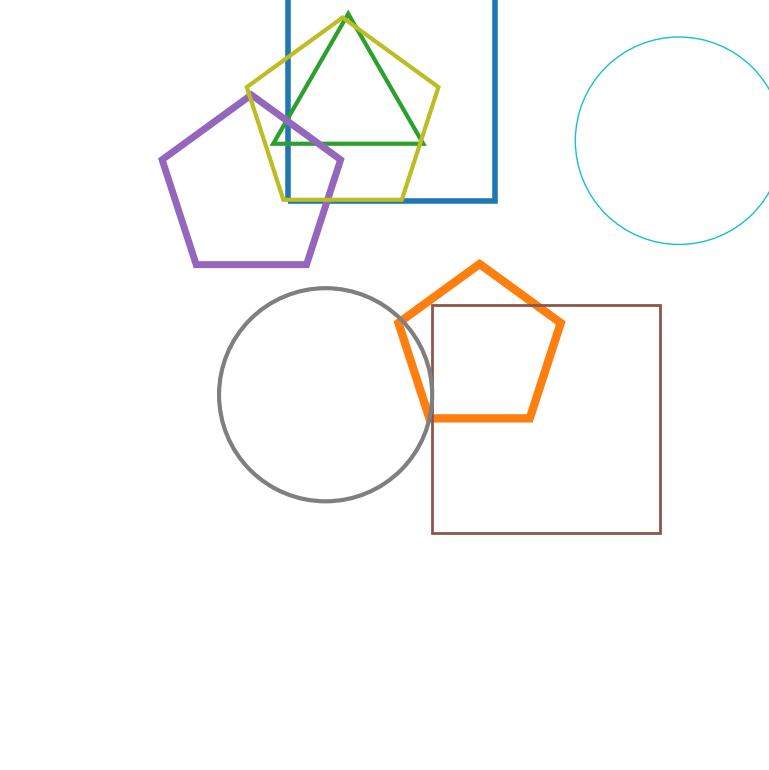[{"shape": "square", "thickness": 2, "radius": 0.67, "center": [0.509, 0.873]}, {"shape": "pentagon", "thickness": 3, "radius": 0.55, "center": [0.623, 0.546]}, {"shape": "triangle", "thickness": 1.5, "radius": 0.56, "center": [0.452, 0.87]}, {"shape": "pentagon", "thickness": 2.5, "radius": 0.61, "center": [0.326, 0.755]}, {"shape": "square", "thickness": 1, "radius": 0.74, "center": [0.709, 0.456]}, {"shape": "circle", "thickness": 1.5, "radius": 0.69, "center": [0.423, 0.487]}, {"shape": "pentagon", "thickness": 1.5, "radius": 0.65, "center": [0.445, 0.846]}, {"shape": "circle", "thickness": 0.5, "radius": 0.67, "center": [0.882, 0.817]}]